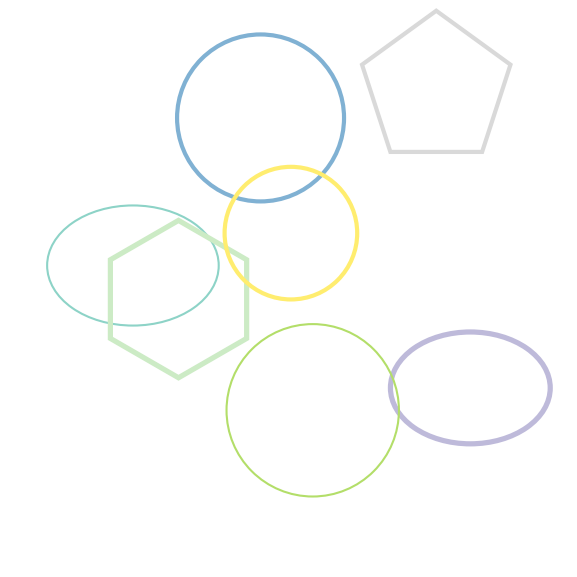[{"shape": "oval", "thickness": 1, "radius": 0.74, "center": [0.23, 0.539]}, {"shape": "oval", "thickness": 2.5, "radius": 0.69, "center": [0.814, 0.327]}, {"shape": "circle", "thickness": 2, "radius": 0.72, "center": [0.451, 0.795]}, {"shape": "circle", "thickness": 1, "radius": 0.75, "center": [0.542, 0.289]}, {"shape": "pentagon", "thickness": 2, "radius": 0.68, "center": [0.755, 0.845]}, {"shape": "hexagon", "thickness": 2.5, "radius": 0.68, "center": [0.309, 0.481]}, {"shape": "circle", "thickness": 2, "radius": 0.57, "center": [0.504, 0.595]}]